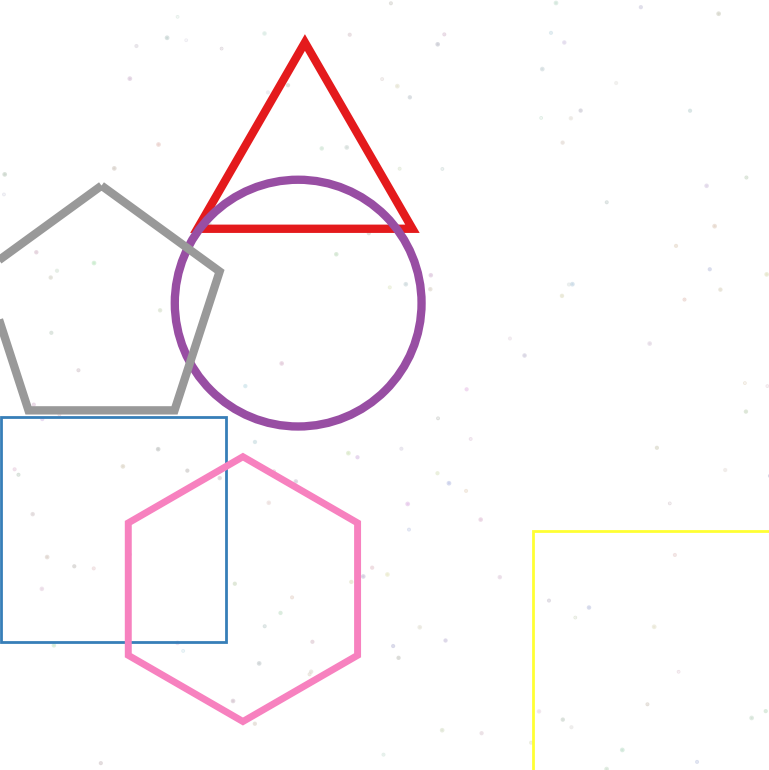[{"shape": "triangle", "thickness": 3, "radius": 0.81, "center": [0.396, 0.784]}, {"shape": "square", "thickness": 1, "radius": 0.73, "center": [0.148, 0.313]}, {"shape": "circle", "thickness": 3, "radius": 0.8, "center": [0.387, 0.606]}, {"shape": "square", "thickness": 1, "radius": 0.79, "center": [0.851, 0.151]}, {"shape": "hexagon", "thickness": 2.5, "radius": 0.86, "center": [0.315, 0.235]}, {"shape": "pentagon", "thickness": 3, "radius": 0.81, "center": [0.132, 0.598]}]